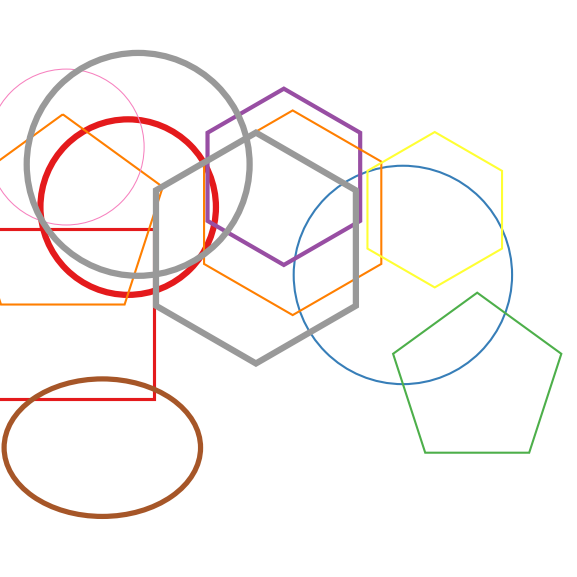[{"shape": "circle", "thickness": 3, "radius": 0.76, "center": [0.222, 0.641]}, {"shape": "square", "thickness": 1.5, "radius": 0.74, "center": [0.12, 0.455]}, {"shape": "circle", "thickness": 1, "radius": 0.95, "center": [0.698, 0.523]}, {"shape": "pentagon", "thickness": 1, "radius": 0.77, "center": [0.826, 0.339]}, {"shape": "hexagon", "thickness": 2, "radius": 0.76, "center": [0.492, 0.693]}, {"shape": "pentagon", "thickness": 1, "radius": 0.91, "center": [0.109, 0.619]}, {"shape": "hexagon", "thickness": 1, "radius": 0.89, "center": [0.507, 0.631]}, {"shape": "hexagon", "thickness": 1, "radius": 0.67, "center": [0.753, 0.636]}, {"shape": "oval", "thickness": 2.5, "radius": 0.85, "center": [0.177, 0.224]}, {"shape": "circle", "thickness": 0.5, "radius": 0.67, "center": [0.115, 0.745]}, {"shape": "circle", "thickness": 3, "radius": 0.96, "center": [0.239, 0.715]}, {"shape": "hexagon", "thickness": 3, "radius": 1.0, "center": [0.443, 0.57]}]